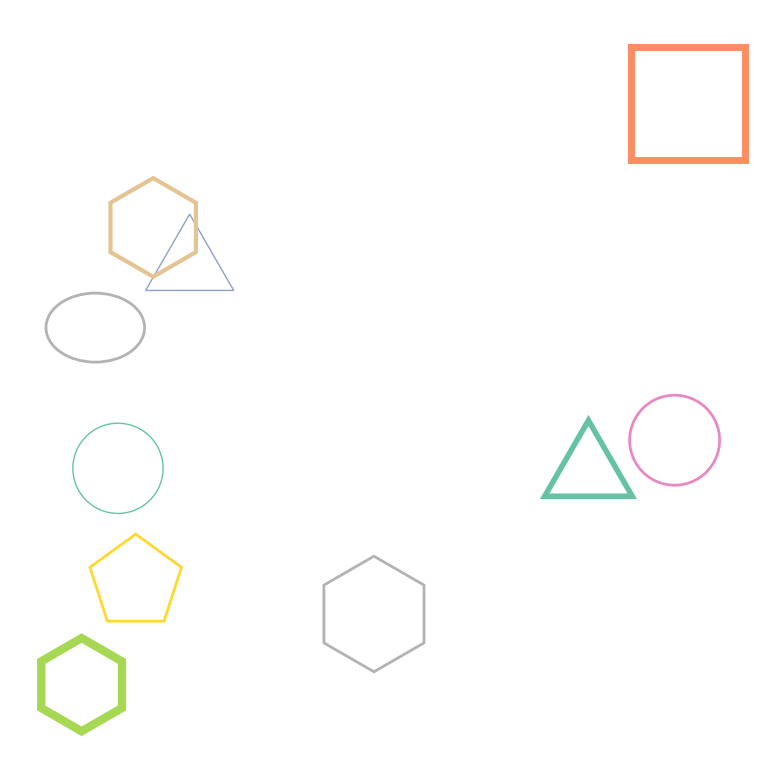[{"shape": "circle", "thickness": 0.5, "radius": 0.29, "center": [0.153, 0.392]}, {"shape": "triangle", "thickness": 2, "radius": 0.33, "center": [0.764, 0.388]}, {"shape": "square", "thickness": 2.5, "radius": 0.37, "center": [0.894, 0.865]}, {"shape": "triangle", "thickness": 0.5, "radius": 0.33, "center": [0.246, 0.656]}, {"shape": "circle", "thickness": 1, "radius": 0.29, "center": [0.876, 0.428]}, {"shape": "hexagon", "thickness": 3, "radius": 0.3, "center": [0.106, 0.111]}, {"shape": "pentagon", "thickness": 1, "radius": 0.31, "center": [0.176, 0.244]}, {"shape": "hexagon", "thickness": 1.5, "radius": 0.32, "center": [0.199, 0.705]}, {"shape": "oval", "thickness": 1, "radius": 0.32, "center": [0.124, 0.575]}, {"shape": "hexagon", "thickness": 1, "radius": 0.38, "center": [0.486, 0.203]}]